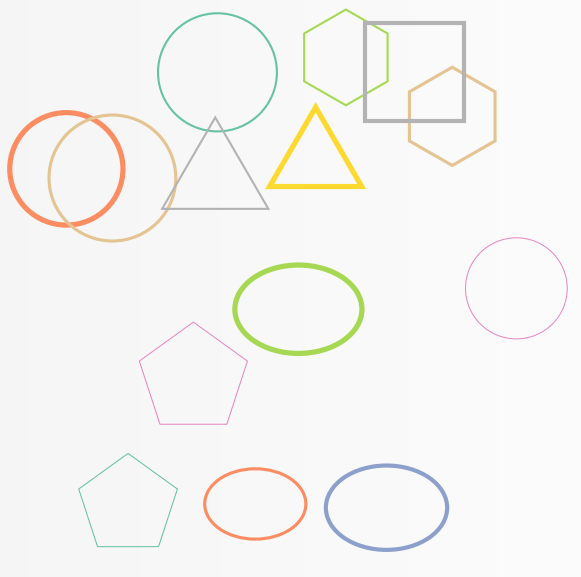[{"shape": "pentagon", "thickness": 0.5, "radius": 0.45, "center": [0.22, 0.125]}, {"shape": "circle", "thickness": 1, "radius": 0.51, "center": [0.374, 0.874]}, {"shape": "circle", "thickness": 2.5, "radius": 0.49, "center": [0.114, 0.707]}, {"shape": "oval", "thickness": 1.5, "radius": 0.44, "center": [0.439, 0.126]}, {"shape": "oval", "thickness": 2, "radius": 0.52, "center": [0.665, 0.12]}, {"shape": "pentagon", "thickness": 0.5, "radius": 0.49, "center": [0.333, 0.344]}, {"shape": "circle", "thickness": 0.5, "radius": 0.44, "center": [0.888, 0.5]}, {"shape": "hexagon", "thickness": 1, "radius": 0.41, "center": [0.595, 0.9]}, {"shape": "oval", "thickness": 2.5, "radius": 0.55, "center": [0.513, 0.464]}, {"shape": "triangle", "thickness": 2.5, "radius": 0.46, "center": [0.543, 0.722]}, {"shape": "circle", "thickness": 1.5, "radius": 0.55, "center": [0.193, 0.691]}, {"shape": "hexagon", "thickness": 1.5, "radius": 0.43, "center": [0.778, 0.798]}, {"shape": "triangle", "thickness": 1, "radius": 0.53, "center": [0.37, 0.69]}, {"shape": "square", "thickness": 2, "radius": 0.43, "center": [0.713, 0.874]}]